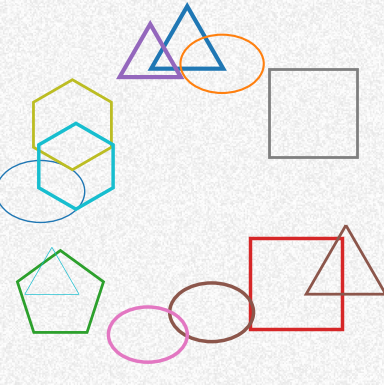[{"shape": "oval", "thickness": 1, "radius": 0.57, "center": [0.105, 0.503]}, {"shape": "triangle", "thickness": 3, "radius": 0.54, "center": [0.486, 0.876]}, {"shape": "oval", "thickness": 1.5, "radius": 0.54, "center": [0.577, 0.834]}, {"shape": "pentagon", "thickness": 2, "radius": 0.59, "center": [0.157, 0.232]}, {"shape": "square", "thickness": 2.5, "radius": 0.59, "center": [0.769, 0.265]}, {"shape": "triangle", "thickness": 3, "radius": 0.46, "center": [0.39, 0.846]}, {"shape": "triangle", "thickness": 2, "radius": 0.6, "center": [0.898, 0.296]}, {"shape": "oval", "thickness": 2.5, "radius": 0.54, "center": [0.55, 0.189]}, {"shape": "oval", "thickness": 2.5, "radius": 0.51, "center": [0.384, 0.131]}, {"shape": "square", "thickness": 2, "radius": 0.57, "center": [0.812, 0.707]}, {"shape": "hexagon", "thickness": 2, "radius": 0.58, "center": [0.188, 0.676]}, {"shape": "hexagon", "thickness": 2.5, "radius": 0.56, "center": [0.197, 0.568]}, {"shape": "triangle", "thickness": 0.5, "radius": 0.41, "center": [0.135, 0.276]}]